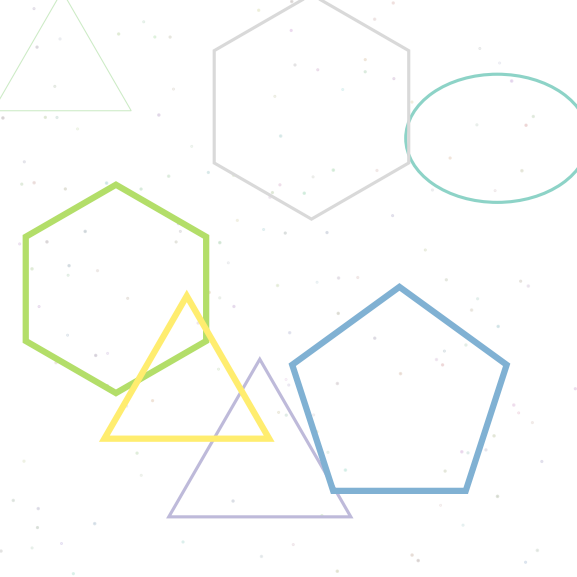[{"shape": "oval", "thickness": 1.5, "radius": 0.79, "center": [0.861, 0.76]}, {"shape": "triangle", "thickness": 1.5, "radius": 0.91, "center": [0.45, 0.195]}, {"shape": "pentagon", "thickness": 3, "radius": 0.98, "center": [0.692, 0.307]}, {"shape": "hexagon", "thickness": 3, "radius": 0.9, "center": [0.201, 0.499]}, {"shape": "hexagon", "thickness": 1.5, "radius": 0.97, "center": [0.539, 0.814]}, {"shape": "triangle", "thickness": 0.5, "radius": 0.69, "center": [0.108, 0.876]}, {"shape": "triangle", "thickness": 3, "radius": 0.82, "center": [0.323, 0.322]}]